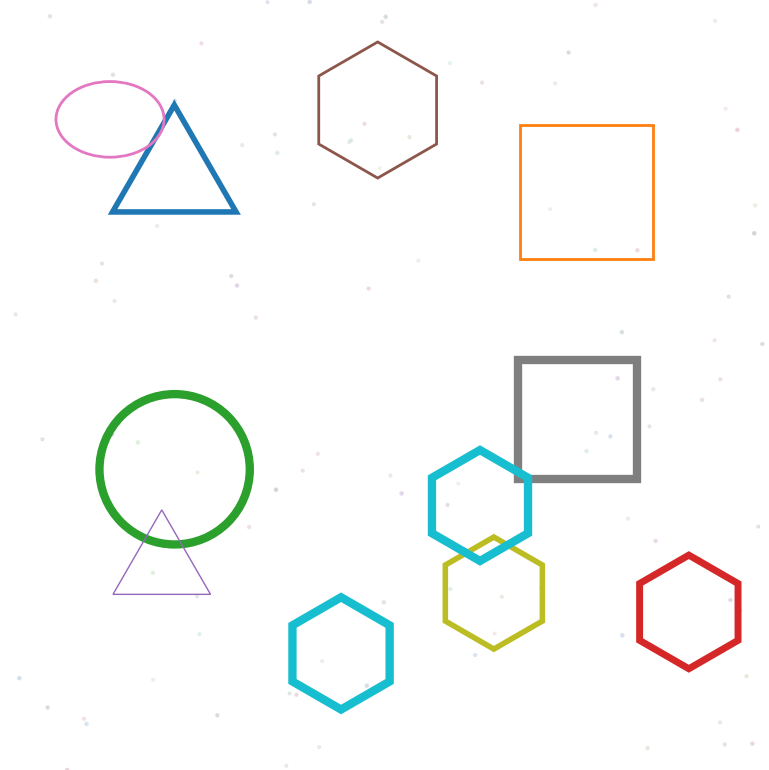[{"shape": "triangle", "thickness": 2, "radius": 0.46, "center": [0.226, 0.771]}, {"shape": "square", "thickness": 1, "radius": 0.43, "center": [0.762, 0.75]}, {"shape": "circle", "thickness": 3, "radius": 0.49, "center": [0.227, 0.391]}, {"shape": "hexagon", "thickness": 2.5, "radius": 0.37, "center": [0.895, 0.205]}, {"shape": "triangle", "thickness": 0.5, "radius": 0.37, "center": [0.21, 0.265]}, {"shape": "hexagon", "thickness": 1, "radius": 0.44, "center": [0.49, 0.857]}, {"shape": "oval", "thickness": 1, "radius": 0.35, "center": [0.143, 0.845]}, {"shape": "square", "thickness": 3, "radius": 0.39, "center": [0.75, 0.455]}, {"shape": "hexagon", "thickness": 2, "radius": 0.36, "center": [0.641, 0.23]}, {"shape": "hexagon", "thickness": 3, "radius": 0.36, "center": [0.443, 0.151]}, {"shape": "hexagon", "thickness": 3, "radius": 0.36, "center": [0.623, 0.343]}]